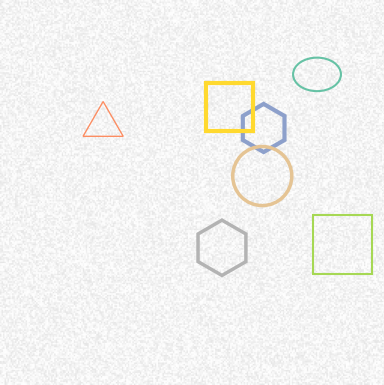[{"shape": "oval", "thickness": 1.5, "radius": 0.31, "center": [0.823, 0.807]}, {"shape": "triangle", "thickness": 1, "radius": 0.3, "center": [0.268, 0.676]}, {"shape": "hexagon", "thickness": 3, "radius": 0.31, "center": [0.685, 0.668]}, {"shape": "square", "thickness": 1.5, "radius": 0.38, "center": [0.889, 0.365]}, {"shape": "square", "thickness": 3, "radius": 0.31, "center": [0.595, 0.722]}, {"shape": "circle", "thickness": 2.5, "radius": 0.38, "center": [0.681, 0.543]}, {"shape": "hexagon", "thickness": 2.5, "radius": 0.36, "center": [0.577, 0.356]}]